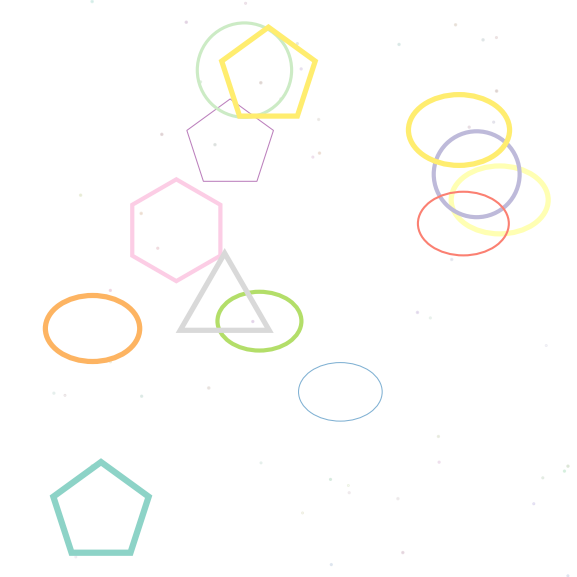[{"shape": "pentagon", "thickness": 3, "radius": 0.43, "center": [0.175, 0.112]}, {"shape": "oval", "thickness": 2.5, "radius": 0.42, "center": [0.865, 0.653]}, {"shape": "circle", "thickness": 2, "radius": 0.37, "center": [0.825, 0.697]}, {"shape": "oval", "thickness": 1, "radius": 0.39, "center": [0.802, 0.612]}, {"shape": "oval", "thickness": 0.5, "radius": 0.36, "center": [0.589, 0.321]}, {"shape": "oval", "thickness": 2.5, "radius": 0.41, "center": [0.16, 0.43]}, {"shape": "oval", "thickness": 2, "radius": 0.36, "center": [0.449, 0.443]}, {"shape": "hexagon", "thickness": 2, "radius": 0.44, "center": [0.305, 0.6]}, {"shape": "triangle", "thickness": 2.5, "radius": 0.44, "center": [0.389, 0.472]}, {"shape": "pentagon", "thickness": 0.5, "radius": 0.39, "center": [0.399, 0.749]}, {"shape": "circle", "thickness": 1.5, "radius": 0.41, "center": [0.423, 0.878]}, {"shape": "pentagon", "thickness": 2.5, "radius": 0.43, "center": [0.465, 0.867]}, {"shape": "oval", "thickness": 2.5, "radius": 0.44, "center": [0.795, 0.774]}]